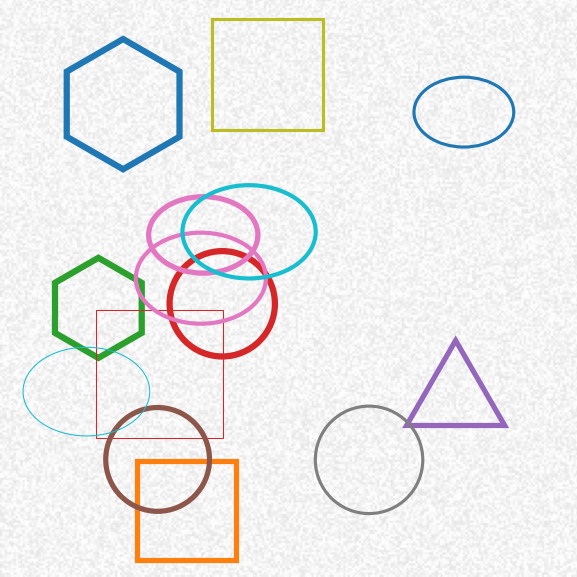[{"shape": "oval", "thickness": 1.5, "radius": 0.43, "center": [0.803, 0.805]}, {"shape": "hexagon", "thickness": 3, "radius": 0.56, "center": [0.213, 0.819]}, {"shape": "square", "thickness": 2.5, "radius": 0.43, "center": [0.323, 0.116]}, {"shape": "hexagon", "thickness": 3, "radius": 0.43, "center": [0.17, 0.466]}, {"shape": "square", "thickness": 0.5, "radius": 0.55, "center": [0.276, 0.351]}, {"shape": "circle", "thickness": 3, "radius": 0.46, "center": [0.385, 0.473]}, {"shape": "triangle", "thickness": 2.5, "radius": 0.49, "center": [0.789, 0.311]}, {"shape": "circle", "thickness": 2.5, "radius": 0.45, "center": [0.273, 0.204]}, {"shape": "oval", "thickness": 2.5, "radius": 0.47, "center": [0.352, 0.592]}, {"shape": "oval", "thickness": 2, "radius": 0.56, "center": [0.348, 0.517]}, {"shape": "circle", "thickness": 1.5, "radius": 0.47, "center": [0.639, 0.203]}, {"shape": "square", "thickness": 1.5, "radius": 0.48, "center": [0.463, 0.871]}, {"shape": "oval", "thickness": 0.5, "radius": 0.55, "center": [0.15, 0.321]}, {"shape": "oval", "thickness": 2, "radius": 0.58, "center": [0.431, 0.598]}]